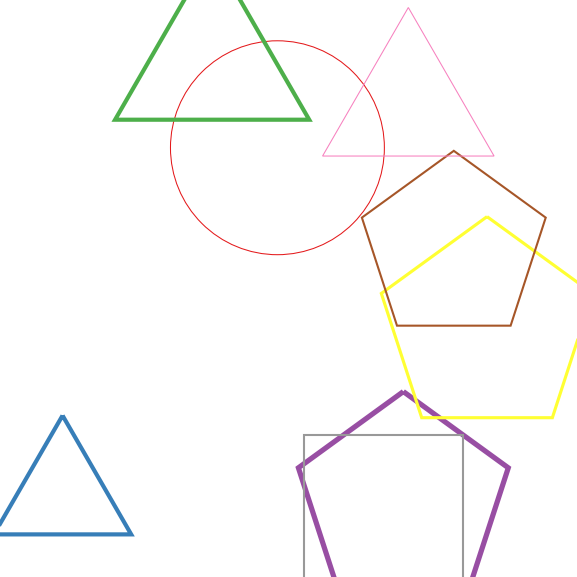[{"shape": "circle", "thickness": 0.5, "radius": 0.93, "center": [0.48, 0.743]}, {"shape": "triangle", "thickness": 2, "radius": 0.69, "center": [0.108, 0.142]}, {"shape": "triangle", "thickness": 2, "radius": 0.97, "center": [0.367, 0.889]}, {"shape": "pentagon", "thickness": 2.5, "radius": 0.96, "center": [0.698, 0.13]}, {"shape": "pentagon", "thickness": 1.5, "radius": 0.96, "center": [0.843, 0.432]}, {"shape": "pentagon", "thickness": 1, "radius": 0.84, "center": [0.786, 0.571]}, {"shape": "triangle", "thickness": 0.5, "radius": 0.86, "center": [0.707, 0.815]}, {"shape": "square", "thickness": 1, "radius": 0.69, "center": [0.665, 0.109]}]